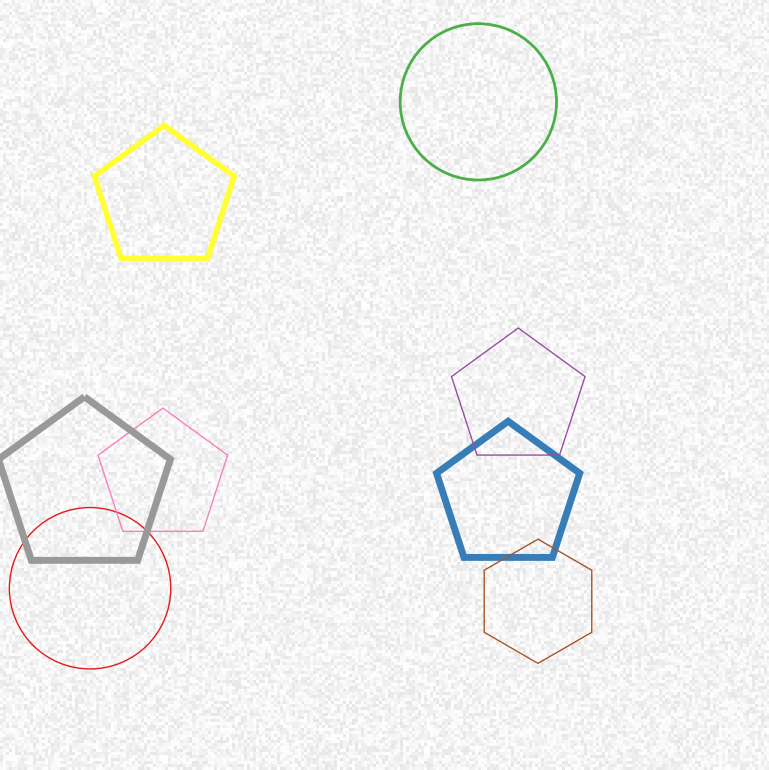[{"shape": "circle", "thickness": 0.5, "radius": 0.52, "center": [0.117, 0.236]}, {"shape": "pentagon", "thickness": 2.5, "radius": 0.49, "center": [0.66, 0.355]}, {"shape": "circle", "thickness": 1, "radius": 0.51, "center": [0.621, 0.868]}, {"shape": "pentagon", "thickness": 0.5, "radius": 0.46, "center": [0.673, 0.483]}, {"shape": "pentagon", "thickness": 2, "radius": 0.48, "center": [0.213, 0.742]}, {"shape": "hexagon", "thickness": 0.5, "radius": 0.4, "center": [0.699, 0.219]}, {"shape": "pentagon", "thickness": 0.5, "radius": 0.44, "center": [0.211, 0.382]}, {"shape": "pentagon", "thickness": 2.5, "radius": 0.59, "center": [0.11, 0.367]}]